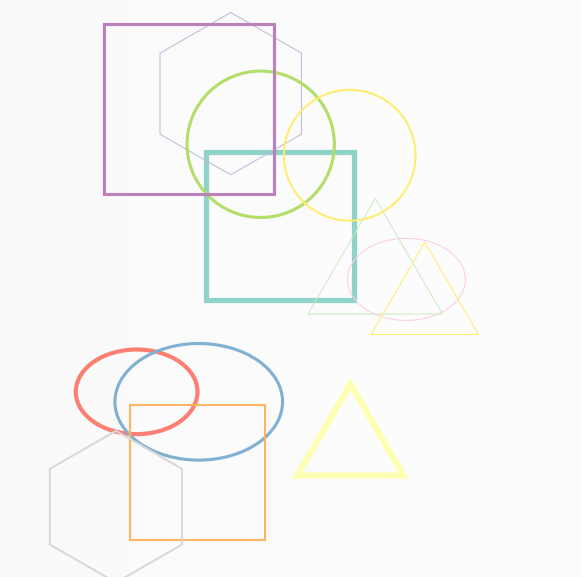[{"shape": "square", "thickness": 2.5, "radius": 0.64, "center": [0.482, 0.608]}, {"shape": "triangle", "thickness": 3, "radius": 0.53, "center": [0.603, 0.229]}, {"shape": "hexagon", "thickness": 0.5, "radius": 0.7, "center": [0.397, 0.837]}, {"shape": "oval", "thickness": 2, "radius": 0.52, "center": [0.235, 0.321]}, {"shape": "oval", "thickness": 1.5, "radius": 0.72, "center": [0.342, 0.303]}, {"shape": "square", "thickness": 1, "radius": 0.58, "center": [0.34, 0.181]}, {"shape": "circle", "thickness": 1.5, "radius": 0.63, "center": [0.449, 0.749]}, {"shape": "oval", "thickness": 0.5, "radius": 0.51, "center": [0.699, 0.515]}, {"shape": "hexagon", "thickness": 1, "radius": 0.66, "center": [0.199, 0.122]}, {"shape": "square", "thickness": 1.5, "radius": 0.73, "center": [0.325, 0.811]}, {"shape": "triangle", "thickness": 0.5, "radius": 0.67, "center": [0.646, 0.522]}, {"shape": "triangle", "thickness": 0.5, "radius": 0.53, "center": [0.731, 0.473]}, {"shape": "circle", "thickness": 1, "radius": 0.57, "center": [0.602, 0.73]}]